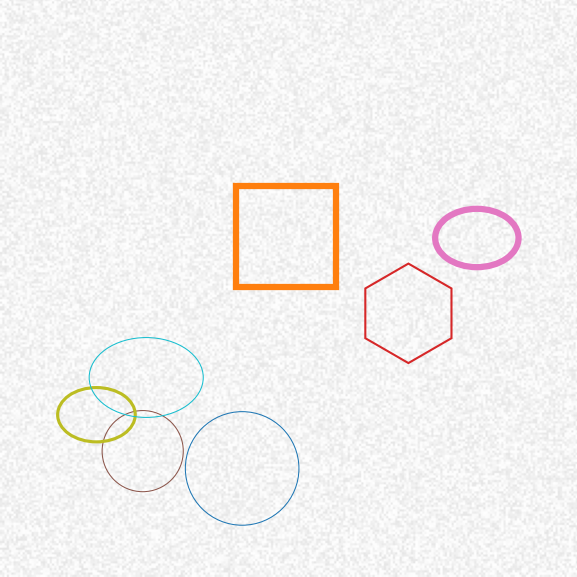[{"shape": "circle", "thickness": 0.5, "radius": 0.49, "center": [0.419, 0.188]}, {"shape": "square", "thickness": 3, "radius": 0.44, "center": [0.495, 0.589]}, {"shape": "hexagon", "thickness": 1, "radius": 0.43, "center": [0.707, 0.457]}, {"shape": "circle", "thickness": 0.5, "radius": 0.35, "center": [0.247, 0.218]}, {"shape": "oval", "thickness": 3, "radius": 0.36, "center": [0.826, 0.587]}, {"shape": "oval", "thickness": 1.5, "radius": 0.34, "center": [0.167, 0.281]}, {"shape": "oval", "thickness": 0.5, "radius": 0.49, "center": [0.253, 0.345]}]